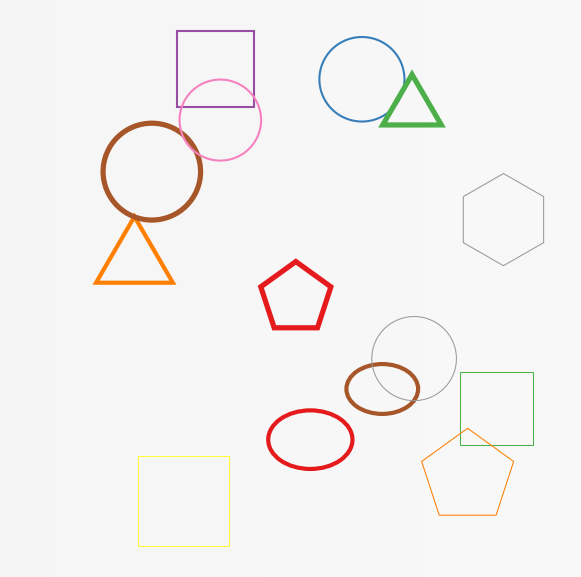[{"shape": "pentagon", "thickness": 2.5, "radius": 0.32, "center": [0.509, 0.483]}, {"shape": "oval", "thickness": 2, "radius": 0.36, "center": [0.534, 0.238]}, {"shape": "circle", "thickness": 1, "radius": 0.37, "center": [0.623, 0.862]}, {"shape": "triangle", "thickness": 2.5, "radius": 0.29, "center": [0.709, 0.812]}, {"shape": "square", "thickness": 0.5, "radius": 0.31, "center": [0.854, 0.292]}, {"shape": "square", "thickness": 1, "radius": 0.33, "center": [0.37, 0.88]}, {"shape": "triangle", "thickness": 2, "radius": 0.38, "center": [0.231, 0.548]}, {"shape": "pentagon", "thickness": 0.5, "radius": 0.42, "center": [0.805, 0.174]}, {"shape": "square", "thickness": 0.5, "radius": 0.39, "center": [0.315, 0.132]}, {"shape": "oval", "thickness": 2, "radius": 0.31, "center": [0.658, 0.326]}, {"shape": "circle", "thickness": 2.5, "radius": 0.42, "center": [0.261, 0.702]}, {"shape": "circle", "thickness": 1, "radius": 0.35, "center": [0.379, 0.791]}, {"shape": "hexagon", "thickness": 0.5, "radius": 0.4, "center": [0.866, 0.619]}, {"shape": "circle", "thickness": 0.5, "radius": 0.36, "center": [0.712, 0.378]}]